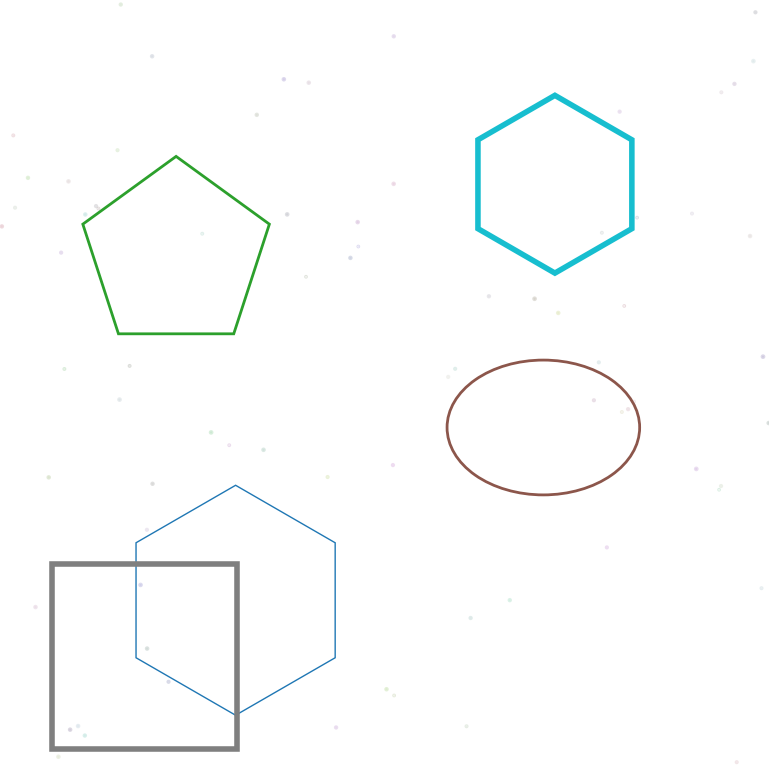[{"shape": "hexagon", "thickness": 0.5, "radius": 0.75, "center": [0.306, 0.22]}, {"shape": "pentagon", "thickness": 1, "radius": 0.64, "center": [0.229, 0.67]}, {"shape": "oval", "thickness": 1, "radius": 0.63, "center": [0.706, 0.445]}, {"shape": "square", "thickness": 2, "radius": 0.6, "center": [0.188, 0.147]}, {"shape": "hexagon", "thickness": 2, "radius": 0.58, "center": [0.721, 0.761]}]